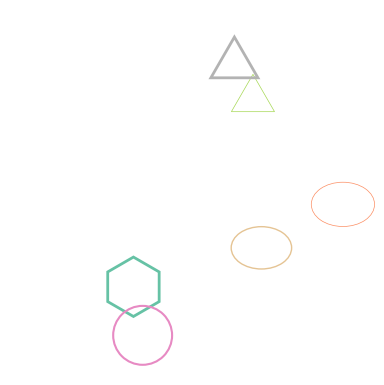[{"shape": "hexagon", "thickness": 2, "radius": 0.39, "center": [0.347, 0.255]}, {"shape": "oval", "thickness": 0.5, "radius": 0.41, "center": [0.891, 0.469]}, {"shape": "circle", "thickness": 1.5, "radius": 0.38, "center": [0.371, 0.129]}, {"shape": "triangle", "thickness": 0.5, "radius": 0.32, "center": [0.657, 0.742]}, {"shape": "oval", "thickness": 1, "radius": 0.39, "center": [0.679, 0.356]}, {"shape": "triangle", "thickness": 2, "radius": 0.35, "center": [0.609, 0.833]}]